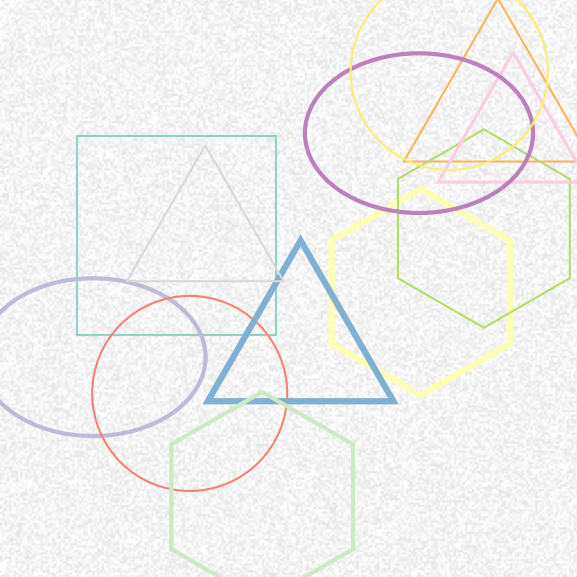[{"shape": "square", "thickness": 1, "radius": 0.86, "center": [0.306, 0.592]}, {"shape": "hexagon", "thickness": 3, "radius": 0.89, "center": [0.729, 0.493]}, {"shape": "oval", "thickness": 2, "radius": 0.98, "center": [0.161, 0.381]}, {"shape": "circle", "thickness": 1, "radius": 0.84, "center": [0.328, 0.318]}, {"shape": "triangle", "thickness": 3, "radius": 0.93, "center": [0.521, 0.397]}, {"shape": "triangle", "thickness": 1, "radius": 0.94, "center": [0.862, 0.814]}, {"shape": "hexagon", "thickness": 1, "radius": 0.86, "center": [0.838, 0.603]}, {"shape": "triangle", "thickness": 1.5, "radius": 0.75, "center": [0.889, 0.759]}, {"shape": "triangle", "thickness": 1, "radius": 0.78, "center": [0.355, 0.591]}, {"shape": "oval", "thickness": 2, "radius": 0.99, "center": [0.726, 0.769]}, {"shape": "hexagon", "thickness": 2, "radius": 0.91, "center": [0.454, 0.139]}, {"shape": "circle", "thickness": 1, "radius": 0.85, "center": [0.778, 0.875]}]